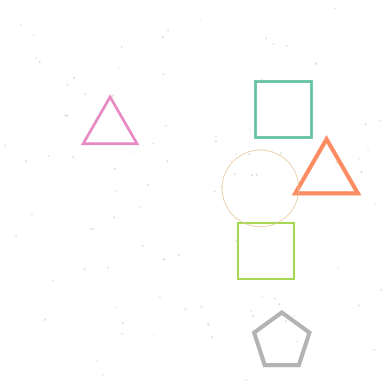[{"shape": "square", "thickness": 2, "radius": 0.36, "center": [0.735, 0.717]}, {"shape": "triangle", "thickness": 3, "radius": 0.47, "center": [0.848, 0.545]}, {"shape": "triangle", "thickness": 2, "radius": 0.4, "center": [0.286, 0.667]}, {"shape": "square", "thickness": 1.5, "radius": 0.36, "center": [0.691, 0.349]}, {"shape": "circle", "thickness": 0.5, "radius": 0.5, "center": [0.676, 0.511]}, {"shape": "pentagon", "thickness": 3, "radius": 0.38, "center": [0.732, 0.113]}]